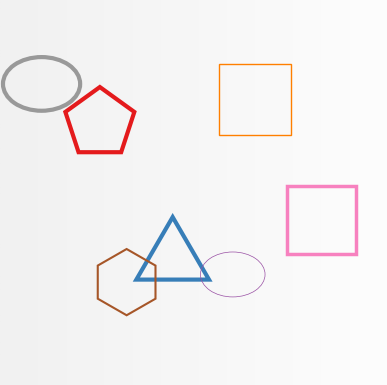[{"shape": "pentagon", "thickness": 3, "radius": 0.47, "center": [0.258, 0.68]}, {"shape": "triangle", "thickness": 3, "radius": 0.54, "center": [0.446, 0.328]}, {"shape": "oval", "thickness": 0.5, "radius": 0.42, "center": [0.601, 0.287]}, {"shape": "square", "thickness": 1, "radius": 0.46, "center": [0.658, 0.741]}, {"shape": "hexagon", "thickness": 1.5, "radius": 0.43, "center": [0.327, 0.267]}, {"shape": "square", "thickness": 2.5, "radius": 0.45, "center": [0.83, 0.429]}, {"shape": "oval", "thickness": 3, "radius": 0.5, "center": [0.107, 0.782]}]